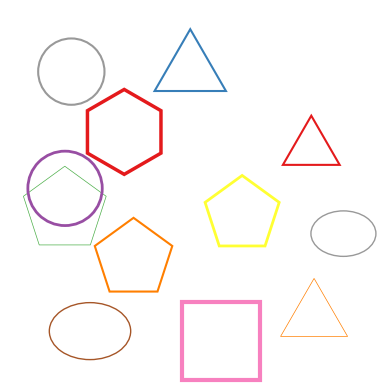[{"shape": "hexagon", "thickness": 2.5, "radius": 0.55, "center": [0.323, 0.657]}, {"shape": "triangle", "thickness": 1.5, "radius": 0.43, "center": [0.809, 0.614]}, {"shape": "triangle", "thickness": 1.5, "radius": 0.54, "center": [0.494, 0.817]}, {"shape": "pentagon", "thickness": 0.5, "radius": 0.56, "center": [0.168, 0.455]}, {"shape": "circle", "thickness": 2, "radius": 0.48, "center": [0.169, 0.511]}, {"shape": "triangle", "thickness": 0.5, "radius": 0.5, "center": [0.816, 0.176]}, {"shape": "pentagon", "thickness": 1.5, "radius": 0.53, "center": [0.347, 0.328]}, {"shape": "pentagon", "thickness": 2, "radius": 0.51, "center": [0.629, 0.443]}, {"shape": "oval", "thickness": 1, "radius": 0.53, "center": [0.234, 0.14]}, {"shape": "square", "thickness": 3, "radius": 0.5, "center": [0.574, 0.114]}, {"shape": "circle", "thickness": 1.5, "radius": 0.43, "center": [0.185, 0.814]}, {"shape": "oval", "thickness": 1, "radius": 0.42, "center": [0.892, 0.393]}]